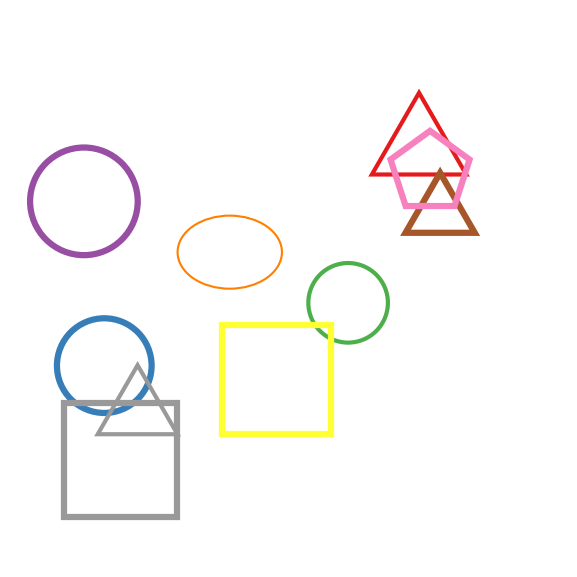[{"shape": "triangle", "thickness": 2, "radius": 0.47, "center": [0.726, 0.744]}, {"shape": "circle", "thickness": 3, "radius": 0.41, "center": [0.181, 0.366]}, {"shape": "circle", "thickness": 2, "radius": 0.34, "center": [0.603, 0.475]}, {"shape": "circle", "thickness": 3, "radius": 0.47, "center": [0.145, 0.651]}, {"shape": "oval", "thickness": 1, "radius": 0.45, "center": [0.398, 0.562]}, {"shape": "square", "thickness": 3, "radius": 0.47, "center": [0.478, 0.342]}, {"shape": "triangle", "thickness": 3, "radius": 0.35, "center": [0.762, 0.631]}, {"shape": "pentagon", "thickness": 3, "radius": 0.36, "center": [0.745, 0.701]}, {"shape": "square", "thickness": 3, "radius": 0.49, "center": [0.209, 0.203]}, {"shape": "triangle", "thickness": 2, "radius": 0.4, "center": [0.238, 0.287]}]